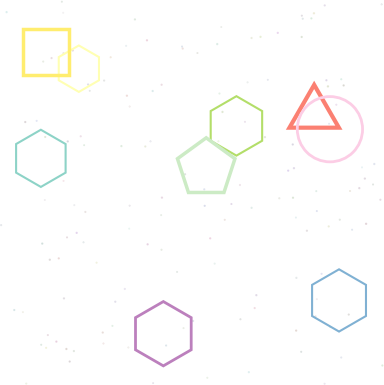[{"shape": "hexagon", "thickness": 1.5, "radius": 0.37, "center": [0.106, 0.589]}, {"shape": "hexagon", "thickness": 1.5, "radius": 0.3, "center": [0.205, 0.822]}, {"shape": "triangle", "thickness": 3, "radius": 0.37, "center": [0.816, 0.705]}, {"shape": "hexagon", "thickness": 1.5, "radius": 0.4, "center": [0.881, 0.22]}, {"shape": "hexagon", "thickness": 1.5, "radius": 0.39, "center": [0.614, 0.673]}, {"shape": "circle", "thickness": 2, "radius": 0.42, "center": [0.857, 0.664]}, {"shape": "hexagon", "thickness": 2, "radius": 0.42, "center": [0.424, 0.133]}, {"shape": "pentagon", "thickness": 2.5, "radius": 0.39, "center": [0.536, 0.564]}, {"shape": "square", "thickness": 2.5, "radius": 0.3, "center": [0.119, 0.864]}]